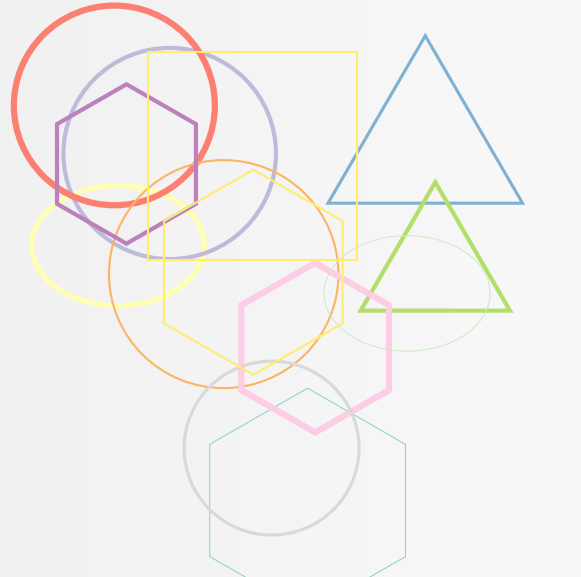[{"shape": "hexagon", "thickness": 0.5, "radius": 0.97, "center": [0.529, 0.133]}, {"shape": "oval", "thickness": 2.5, "radius": 0.74, "center": [0.203, 0.574]}, {"shape": "circle", "thickness": 2, "radius": 0.91, "center": [0.292, 0.733]}, {"shape": "circle", "thickness": 3, "radius": 0.86, "center": [0.197, 0.817]}, {"shape": "triangle", "thickness": 1.5, "radius": 0.97, "center": [0.732, 0.744]}, {"shape": "circle", "thickness": 1, "radius": 0.99, "center": [0.385, 0.525]}, {"shape": "triangle", "thickness": 2, "radius": 0.74, "center": [0.749, 0.535]}, {"shape": "hexagon", "thickness": 3, "radius": 0.73, "center": [0.542, 0.397]}, {"shape": "circle", "thickness": 1.5, "radius": 0.75, "center": [0.467, 0.223]}, {"shape": "hexagon", "thickness": 2, "radius": 0.69, "center": [0.218, 0.715]}, {"shape": "oval", "thickness": 0.5, "radius": 0.71, "center": [0.7, 0.491]}, {"shape": "hexagon", "thickness": 1, "radius": 0.89, "center": [0.436, 0.528]}, {"shape": "square", "thickness": 1, "radius": 0.9, "center": [0.434, 0.729]}]